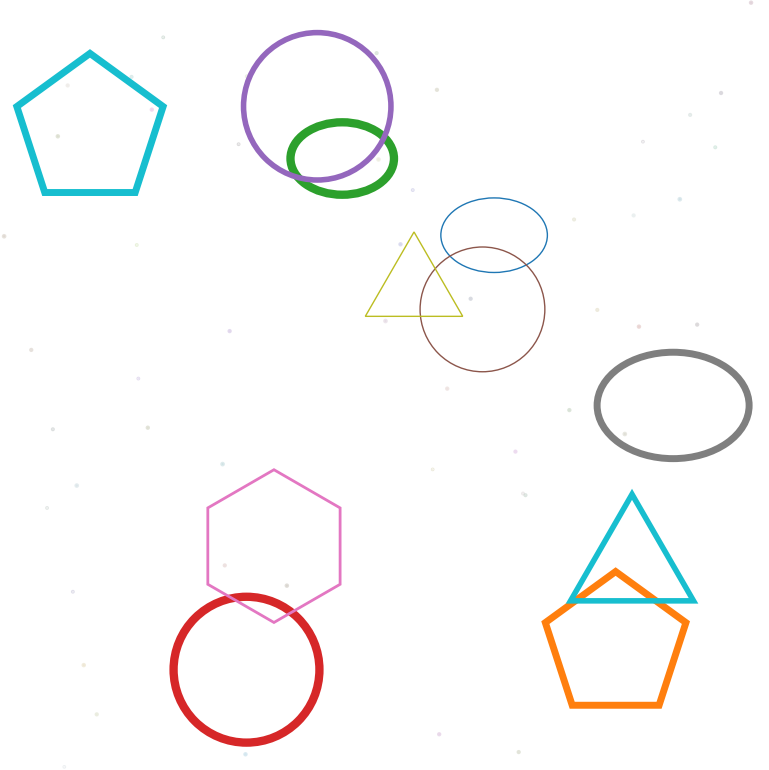[{"shape": "oval", "thickness": 0.5, "radius": 0.35, "center": [0.642, 0.695]}, {"shape": "pentagon", "thickness": 2.5, "radius": 0.48, "center": [0.8, 0.162]}, {"shape": "oval", "thickness": 3, "radius": 0.34, "center": [0.444, 0.794]}, {"shape": "circle", "thickness": 3, "radius": 0.47, "center": [0.32, 0.13]}, {"shape": "circle", "thickness": 2, "radius": 0.48, "center": [0.412, 0.862]}, {"shape": "circle", "thickness": 0.5, "radius": 0.41, "center": [0.627, 0.598]}, {"shape": "hexagon", "thickness": 1, "radius": 0.5, "center": [0.356, 0.291]}, {"shape": "oval", "thickness": 2.5, "radius": 0.49, "center": [0.874, 0.473]}, {"shape": "triangle", "thickness": 0.5, "radius": 0.37, "center": [0.538, 0.626]}, {"shape": "triangle", "thickness": 2, "radius": 0.46, "center": [0.821, 0.266]}, {"shape": "pentagon", "thickness": 2.5, "radius": 0.5, "center": [0.117, 0.831]}]